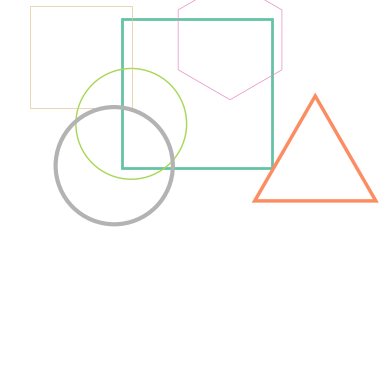[{"shape": "square", "thickness": 2, "radius": 0.97, "center": [0.511, 0.757]}, {"shape": "triangle", "thickness": 2.5, "radius": 0.91, "center": [0.819, 0.569]}, {"shape": "hexagon", "thickness": 0.5, "radius": 0.78, "center": [0.598, 0.897]}, {"shape": "circle", "thickness": 1, "radius": 0.72, "center": [0.341, 0.678]}, {"shape": "square", "thickness": 0.5, "radius": 0.67, "center": [0.21, 0.852]}, {"shape": "circle", "thickness": 3, "radius": 0.76, "center": [0.297, 0.57]}]